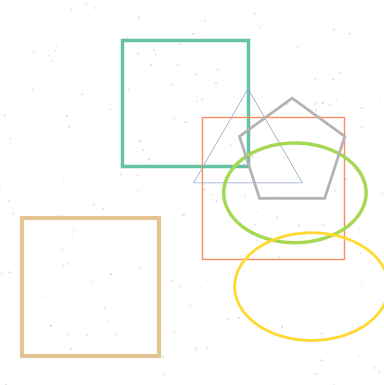[{"shape": "square", "thickness": 2.5, "radius": 0.82, "center": [0.481, 0.733]}, {"shape": "square", "thickness": 1, "radius": 0.92, "center": [0.71, 0.512]}, {"shape": "triangle", "thickness": 0.5, "radius": 0.82, "center": [0.644, 0.607]}, {"shape": "oval", "thickness": 2.5, "radius": 0.92, "center": [0.766, 0.499]}, {"shape": "oval", "thickness": 2, "radius": 1.0, "center": [0.809, 0.256]}, {"shape": "square", "thickness": 3, "radius": 0.89, "center": [0.235, 0.254]}, {"shape": "pentagon", "thickness": 2, "radius": 0.72, "center": [0.759, 0.601]}]